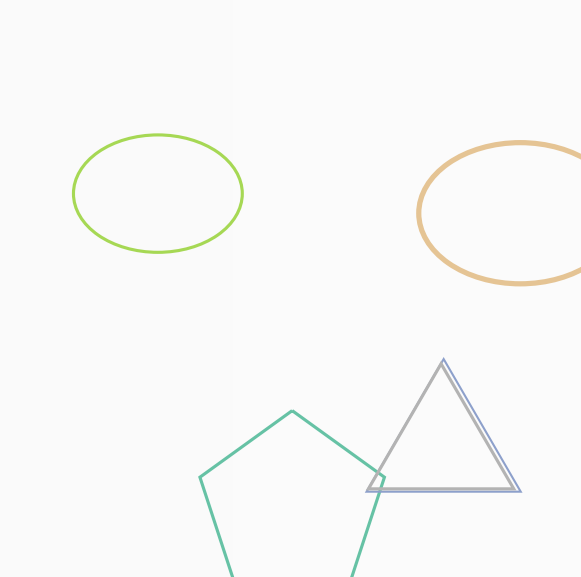[{"shape": "pentagon", "thickness": 1.5, "radius": 0.83, "center": [0.503, 0.121]}, {"shape": "triangle", "thickness": 1, "radius": 0.77, "center": [0.763, 0.224]}, {"shape": "oval", "thickness": 1.5, "radius": 0.73, "center": [0.272, 0.664]}, {"shape": "oval", "thickness": 2.5, "radius": 0.87, "center": [0.895, 0.63]}, {"shape": "triangle", "thickness": 1.5, "radius": 0.72, "center": [0.759, 0.225]}]